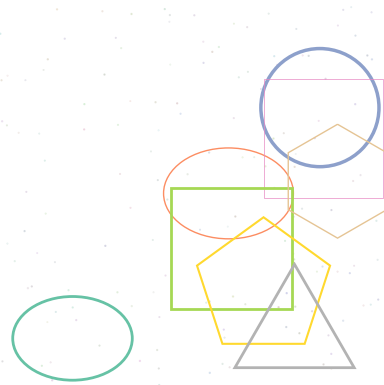[{"shape": "oval", "thickness": 2, "radius": 0.78, "center": [0.188, 0.121]}, {"shape": "oval", "thickness": 1, "radius": 0.84, "center": [0.593, 0.498]}, {"shape": "circle", "thickness": 2.5, "radius": 0.77, "center": [0.831, 0.72]}, {"shape": "square", "thickness": 0.5, "radius": 0.78, "center": [0.841, 0.64]}, {"shape": "square", "thickness": 2, "radius": 0.79, "center": [0.601, 0.354]}, {"shape": "pentagon", "thickness": 1.5, "radius": 0.91, "center": [0.685, 0.254]}, {"shape": "hexagon", "thickness": 1, "radius": 0.74, "center": [0.877, 0.529]}, {"shape": "triangle", "thickness": 2, "radius": 0.89, "center": [0.765, 0.134]}]